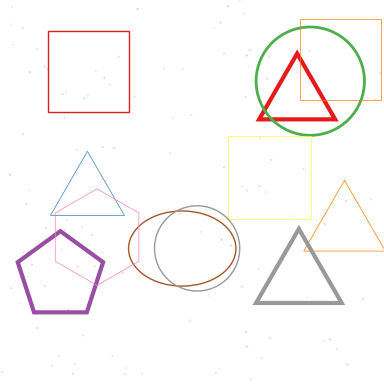[{"shape": "triangle", "thickness": 3, "radius": 0.57, "center": [0.772, 0.747]}, {"shape": "square", "thickness": 1, "radius": 0.53, "center": [0.229, 0.814]}, {"shape": "triangle", "thickness": 0.5, "radius": 0.55, "center": [0.227, 0.496]}, {"shape": "circle", "thickness": 2, "radius": 0.7, "center": [0.806, 0.789]}, {"shape": "pentagon", "thickness": 3, "radius": 0.58, "center": [0.157, 0.283]}, {"shape": "triangle", "thickness": 0.5, "radius": 0.61, "center": [0.895, 0.409]}, {"shape": "square", "thickness": 0.5, "radius": 0.53, "center": [0.885, 0.846]}, {"shape": "square", "thickness": 0.5, "radius": 0.54, "center": [0.7, 0.539]}, {"shape": "oval", "thickness": 1, "radius": 0.7, "center": [0.473, 0.354]}, {"shape": "hexagon", "thickness": 0.5, "radius": 0.63, "center": [0.252, 0.384]}, {"shape": "circle", "thickness": 1, "radius": 0.55, "center": [0.512, 0.355]}, {"shape": "triangle", "thickness": 3, "radius": 0.64, "center": [0.776, 0.277]}]